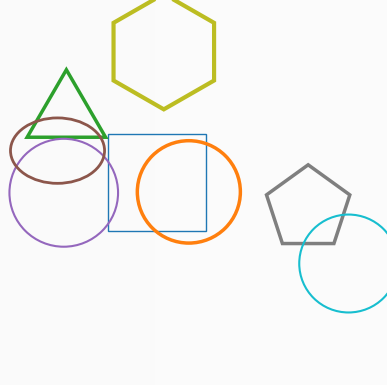[{"shape": "square", "thickness": 1, "radius": 0.63, "center": [0.405, 0.526]}, {"shape": "circle", "thickness": 2.5, "radius": 0.66, "center": [0.487, 0.502]}, {"shape": "triangle", "thickness": 2.5, "radius": 0.58, "center": [0.171, 0.702]}, {"shape": "circle", "thickness": 1.5, "radius": 0.7, "center": [0.165, 0.499]}, {"shape": "oval", "thickness": 2, "radius": 0.61, "center": [0.148, 0.609]}, {"shape": "pentagon", "thickness": 2.5, "radius": 0.57, "center": [0.795, 0.459]}, {"shape": "hexagon", "thickness": 3, "radius": 0.75, "center": [0.423, 0.866]}, {"shape": "circle", "thickness": 1.5, "radius": 0.64, "center": [0.899, 0.316]}]